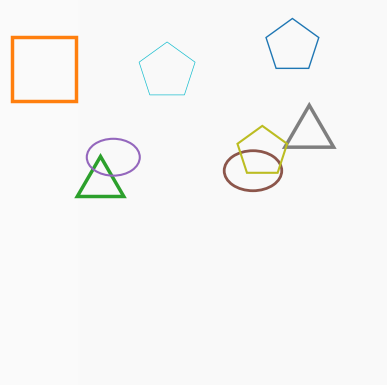[{"shape": "pentagon", "thickness": 1, "radius": 0.36, "center": [0.755, 0.88]}, {"shape": "square", "thickness": 2.5, "radius": 0.41, "center": [0.114, 0.821]}, {"shape": "triangle", "thickness": 2.5, "radius": 0.35, "center": [0.259, 0.524]}, {"shape": "oval", "thickness": 1.5, "radius": 0.34, "center": [0.292, 0.592]}, {"shape": "oval", "thickness": 2, "radius": 0.37, "center": [0.653, 0.557]}, {"shape": "triangle", "thickness": 2.5, "radius": 0.36, "center": [0.798, 0.654]}, {"shape": "pentagon", "thickness": 1.5, "radius": 0.34, "center": [0.677, 0.606]}, {"shape": "pentagon", "thickness": 0.5, "radius": 0.38, "center": [0.431, 0.815]}]